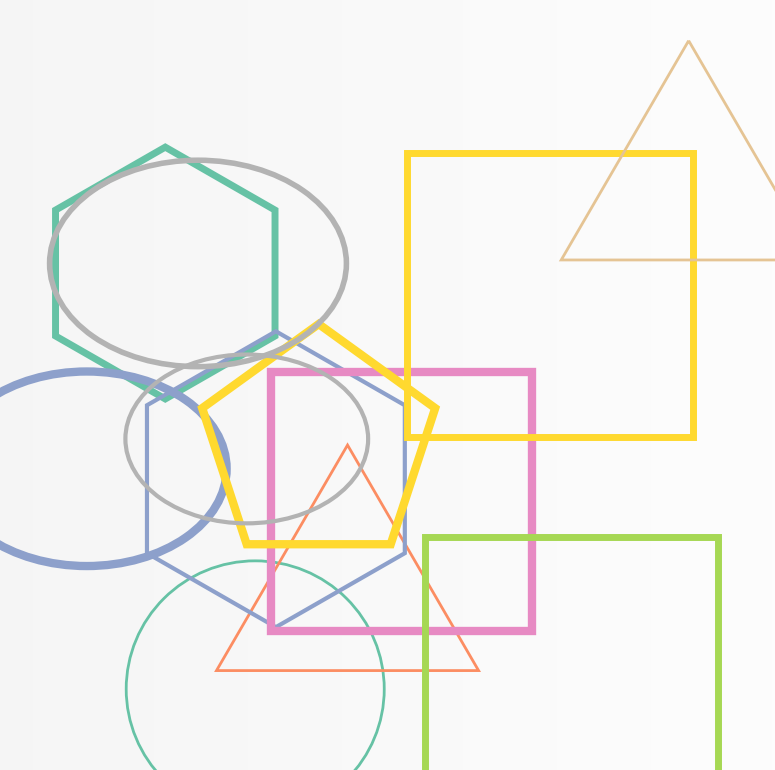[{"shape": "circle", "thickness": 1, "radius": 0.83, "center": [0.329, 0.105]}, {"shape": "hexagon", "thickness": 2.5, "radius": 0.82, "center": [0.213, 0.645]}, {"shape": "triangle", "thickness": 1, "radius": 0.98, "center": [0.448, 0.227]}, {"shape": "oval", "thickness": 3, "radius": 0.9, "center": [0.112, 0.391]}, {"shape": "hexagon", "thickness": 1.5, "radius": 0.96, "center": [0.356, 0.378]}, {"shape": "square", "thickness": 3, "radius": 0.84, "center": [0.519, 0.348]}, {"shape": "square", "thickness": 2.5, "radius": 0.95, "center": [0.737, 0.113]}, {"shape": "pentagon", "thickness": 3, "radius": 0.79, "center": [0.411, 0.421]}, {"shape": "square", "thickness": 2.5, "radius": 0.92, "center": [0.709, 0.617]}, {"shape": "triangle", "thickness": 1, "radius": 0.95, "center": [0.889, 0.757]}, {"shape": "oval", "thickness": 1.5, "radius": 0.78, "center": [0.318, 0.43]}, {"shape": "oval", "thickness": 2, "radius": 0.96, "center": [0.255, 0.658]}]